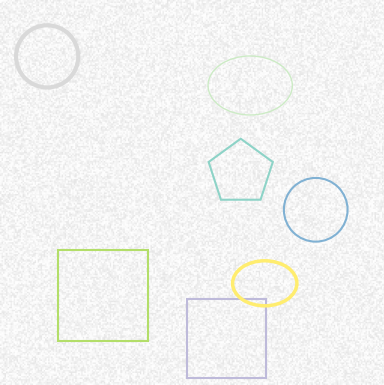[{"shape": "pentagon", "thickness": 1.5, "radius": 0.44, "center": [0.625, 0.552]}, {"shape": "square", "thickness": 1.5, "radius": 0.51, "center": [0.589, 0.12]}, {"shape": "circle", "thickness": 1.5, "radius": 0.41, "center": [0.82, 0.455]}, {"shape": "square", "thickness": 1.5, "radius": 0.59, "center": [0.268, 0.233]}, {"shape": "circle", "thickness": 3, "radius": 0.4, "center": [0.123, 0.854]}, {"shape": "oval", "thickness": 1, "radius": 0.55, "center": [0.65, 0.778]}, {"shape": "oval", "thickness": 2.5, "radius": 0.42, "center": [0.688, 0.264]}]